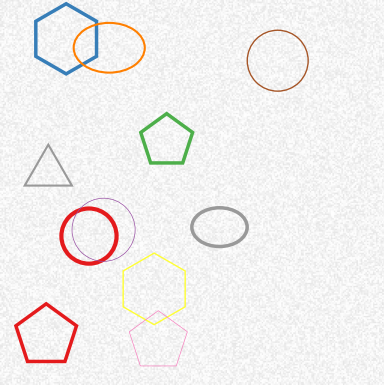[{"shape": "circle", "thickness": 3, "radius": 0.36, "center": [0.231, 0.387]}, {"shape": "pentagon", "thickness": 2.5, "radius": 0.41, "center": [0.12, 0.128]}, {"shape": "hexagon", "thickness": 2.5, "radius": 0.46, "center": [0.172, 0.899]}, {"shape": "pentagon", "thickness": 2.5, "radius": 0.35, "center": [0.433, 0.634]}, {"shape": "circle", "thickness": 0.5, "radius": 0.41, "center": [0.269, 0.403]}, {"shape": "oval", "thickness": 1.5, "radius": 0.46, "center": [0.284, 0.876]}, {"shape": "hexagon", "thickness": 1, "radius": 0.46, "center": [0.4, 0.25]}, {"shape": "circle", "thickness": 1, "radius": 0.4, "center": [0.721, 0.842]}, {"shape": "pentagon", "thickness": 0.5, "radius": 0.4, "center": [0.411, 0.114]}, {"shape": "oval", "thickness": 2.5, "radius": 0.36, "center": [0.57, 0.41]}, {"shape": "triangle", "thickness": 1.5, "radius": 0.35, "center": [0.125, 0.553]}]